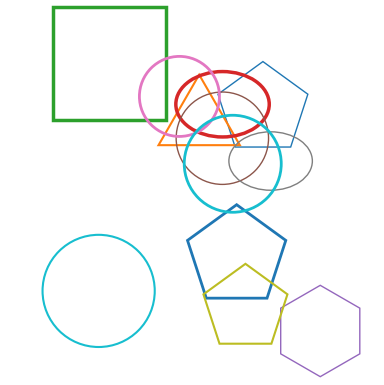[{"shape": "pentagon", "thickness": 1, "radius": 0.61, "center": [0.683, 0.717]}, {"shape": "pentagon", "thickness": 2, "radius": 0.67, "center": [0.615, 0.334]}, {"shape": "triangle", "thickness": 1.5, "radius": 0.61, "center": [0.517, 0.684]}, {"shape": "square", "thickness": 2.5, "radius": 0.74, "center": [0.284, 0.835]}, {"shape": "oval", "thickness": 2.5, "radius": 0.61, "center": [0.578, 0.729]}, {"shape": "hexagon", "thickness": 1, "radius": 0.59, "center": [0.832, 0.14]}, {"shape": "circle", "thickness": 1, "radius": 0.6, "center": [0.578, 0.641]}, {"shape": "circle", "thickness": 2, "radius": 0.52, "center": [0.466, 0.75]}, {"shape": "oval", "thickness": 1, "radius": 0.54, "center": [0.703, 0.582]}, {"shape": "pentagon", "thickness": 1.5, "radius": 0.57, "center": [0.638, 0.2]}, {"shape": "circle", "thickness": 2, "radius": 0.63, "center": [0.605, 0.575]}, {"shape": "circle", "thickness": 1.5, "radius": 0.73, "center": [0.256, 0.244]}]